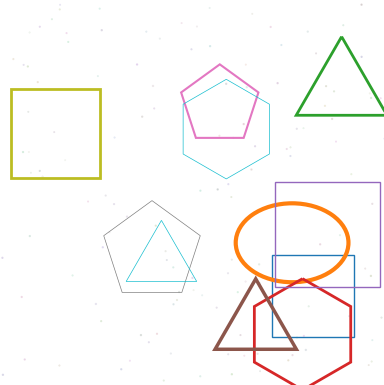[{"shape": "square", "thickness": 1, "radius": 0.53, "center": [0.814, 0.232]}, {"shape": "oval", "thickness": 3, "radius": 0.73, "center": [0.759, 0.369]}, {"shape": "triangle", "thickness": 2, "radius": 0.68, "center": [0.887, 0.769]}, {"shape": "hexagon", "thickness": 2, "radius": 0.72, "center": [0.786, 0.132]}, {"shape": "square", "thickness": 1, "radius": 0.68, "center": [0.851, 0.391]}, {"shape": "triangle", "thickness": 2.5, "radius": 0.61, "center": [0.664, 0.154]}, {"shape": "pentagon", "thickness": 1.5, "radius": 0.53, "center": [0.571, 0.727]}, {"shape": "pentagon", "thickness": 0.5, "radius": 0.66, "center": [0.395, 0.347]}, {"shape": "square", "thickness": 2, "radius": 0.58, "center": [0.145, 0.654]}, {"shape": "triangle", "thickness": 0.5, "radius": 0.53, "center": [0.419, 0.322]}, {"shape": "hexagon", "thickness": 0.5, "radius": 0.65, "center": [0.588, 0.665]}]